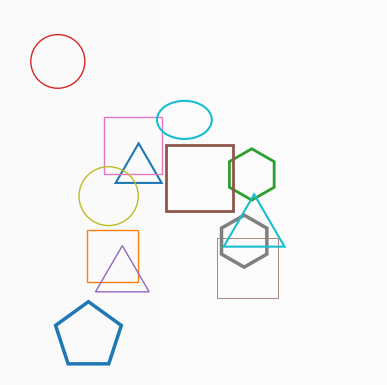[{"shape": "triangle", "thickness": 1.5, "radius": 0.34, "center": [0.358, 0.559]}, {"shape": "pentagon", "thickness": 2.5, "radius": 0.45, "center": [0.228, 0.127]}, {"shape": "square", "thickness": 1, "radius": 0.33, "center": [0.29, 0.335]}, {"shape": "hexagon", "thickness": 2, "radius": 0.33, "center": [0.65, 0.547]}, {"shape": "circle", "thickness": 1, "radius": 0.35, "center": [0.149, 0.84]}, {"shape": "triangle", "thickness": 1, "radius": 0.4, "center": [0.316, 0.282]}, {"shape": "square", "thickness": 0.5, "radius": 0.39, "center": [0.639, 0.305]}, {"shape": "square", "thickness": 2, "radius": 0.43, "center": [0.515, 0.538]}, {"shape": "square", "thickness": 1, "radius": 0.37, "center": [0.344, 0.623]}, {"shape": "hexagon", "thickness": 2.5, "radius": 0.34, "center": [0.63, 0.374]}, {"shape": "circle", "thickness": 1, "radius": 0.38, "center": [0.28, 0.491]}, {"shape": "oval", "thickness": 1.5, "radius": 0.35, "center": [0.476, 0.689]}, {"shape": "triangle", "thickness": 1.5, "radius": 0.45, "center": [0.656, 0.405]}]